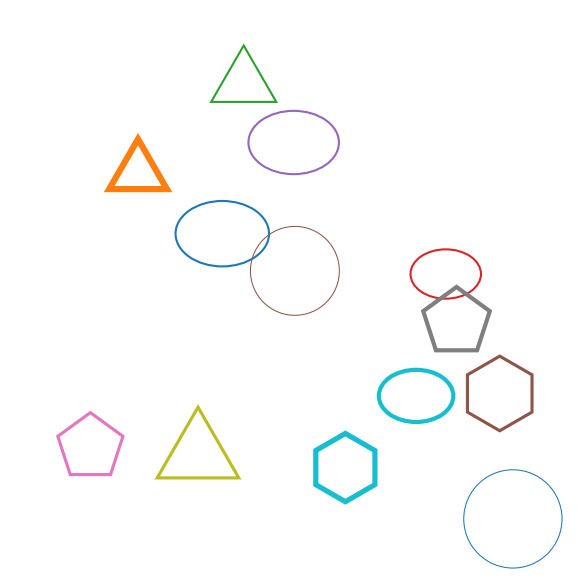[{"shape": "oval", "thickness": 1, "radius": 0.4, "center": [0.385, 0.594]}, {"shape": "circle", "thickness": 0.5, "radius": 0.43, "center": [0.888, 0.101]}, {"shape": "triangle", "thickness": 3, "radius": 0.29, "center": [0.239, 0.701]}, {"shape": "triangle", "thickness": 1, "radius": 0.33, "center": [0.422, 0.855]}, {"shape": "oval", "thickness": 1, "radius": 0.3, "center": [0.772, 0.525]}, {"shape": "oval", "thickness": 1, "radius": 0.39, "center": [0.509, 0.752]}, {"shape": "hexagon", "thickness": 1.5, "radius": 0.32, "center": [0.865, 0.318]}, {"shape": "circle", "thickness": 0.5, "radius": 0.38, "center": [0.511, 0.53]}, {"shape": "pentagon", "thickness": 1.5, "radius": 0.3, "center": [0.157, 0.225]}, {"shape": "pentagon", "thickness": 2, "radius": 0.3, "center": [0.79, 0.442]}, {"shape": "triangle", "thickness": 1.5, "radius": 0.41, "center": [0.343, 0.212]}, {"shape": "oval", "thickness": 2, "radius": 0.32, "center": [0.721, 0.314]}, {"shape": "hexagon", "thickness": 2.5, "radius": 0.3, "center": [0.598, 0.189]}]